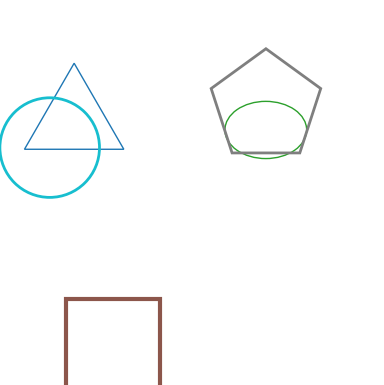[{"shape": "triangle", "thickness": 1, "radius": 0.74, "center": [0.193, 0.687]}, {"shape": "oval", "thickness": 1, "radius": 0.53, "center": [0.69, 0.662]}, {"shape": "square", "thickness": 3, "radius": 0.61, "center": [0.294, 0.101]}, {"shape": "pentagon", "thickness": 2, "radius": 0.75, "center": [0.691, 0.724]}, {"shape": "circle", "thickness": 2, "radius": 0.65, "center": [0.129, 0.617]}]